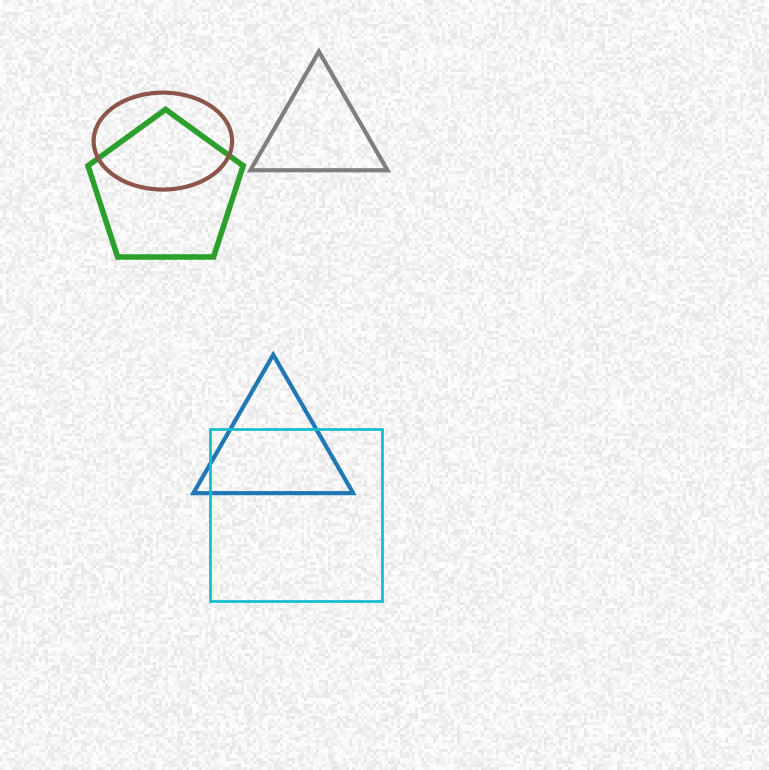[{"shape": "triangle", "thickness": 1.5, "radius": 0.6, "center": [0.355, 0.419]}, {"shape": "pentagon", "thickness": 2, "radius": 0.53, "center": [0.215, 0.752]}, {"shape": "oval", "thickness": 1.5, "radius": 0.45, "center": [0.212, 0.817]}, {"shape": "triangle", "thickness": 1.5, "radius": 0.51, "center": [0.414, 0.83]}, {"shape": "square", "thickness": 1, "radius": 0.56, "center": [0.385, 0.331]}]